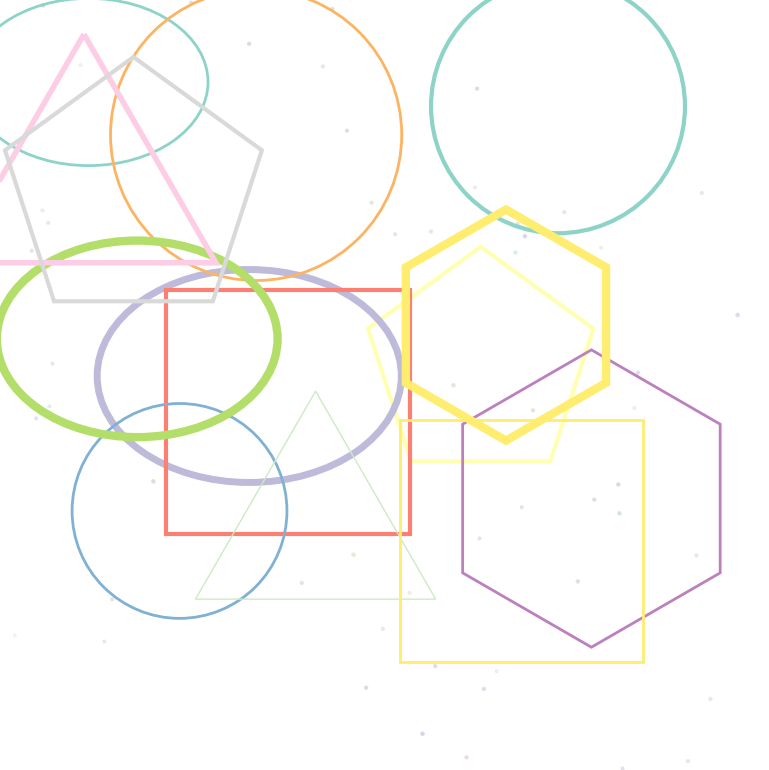[{"shape": "oval", "thickness": 1, "radius": 0.78, "center": [0.115, 0.894]}, {"shape": "circle", "thickness": 1.5, "radius": 0.82, "center": [0.725, 0.862]}, {"shape": "pentagon", "thickness": 1.5, "radius": 0.77, "center": [0.624, 0.526]}, {"shape": "oval", "thickness": 2.5, "radius": 0.99, "center": [0.324, 0.512]}, {"shape": "square", "thickness": 1.5, "radius": 0.79, "center": [0.374, 0.465]}, {"shape": "circle", "thickness": 1, "radius": 0.7, "center": [0.233, 0.336]}, {"shape": "circle", "thickness": 1, "radius": 0.95, "center": [0.333, 0.825]}, {"shape": "oval", "thickness": 3, "radius": 0.91, "center": [0.178, 0.56]}, {"shape": "triangle", "thickness": 2, "radius": 0.99, "center": [0.109, 0.758]}, {"shape": "pentagon", "thickness": 1.5, "radius": 0.88, "center": [0.173, 0.751]}, {"shape": "hexagon", "thickness": 1, "radius": 0.97, "center": [0.768, 0.353]}, {"shape": "triangle", "thickness": 0.5, "radius": 0.9, "center": [0.41, 0.312]}, {"shape": "hexagon", "thickness": 3, "radius": 0.75, "center": [0.657, 0.578]}, {"shape": "square", "thickness": 1, "radius": 0.79, "center": [0.677, 0.297]}]